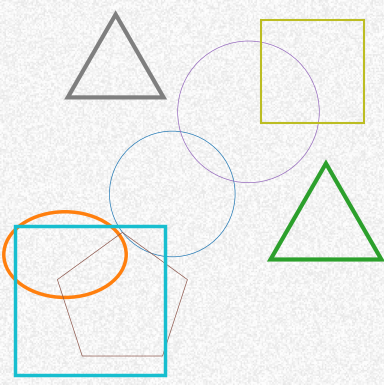[{"shape": "circle", "thickness": 0.5, "radius": 0.82, "center": [0.447, 0.496]}, {"shape": "oval", "thickness": 2.5, "radius": 0.79, "center": [0.169, 0.339]}, {"shape": "triangle", "thickness": 3, "radius": 0.83, "center": [0.847, 0.409]}, {"shape": "circle", "thickness": 0.5, "radius": 0.92, "center": [0.645, 0.709]}, {"shape": "pentagon", "thickness": 0.5, "radius": 0.89, "center": [0.318, 0.219]}, {"shape": "triangle", "thickness": 3, "radius": 0.72, "center": [0.3, 0.819]}, {"shape": "square", "thickness": 1.5, "radius": 0.67, "center": [0.812, 0.814]}, {"shape": "square", "thickness": 2.5, "radius": 0.97, "center": [0.233, 0.219]}]